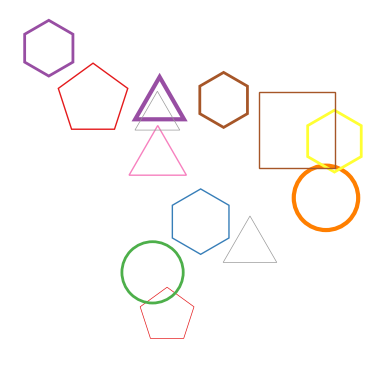[{"shape": "pentagon", "thickness": 1, "radius": 0.47, "center": [0.242, 0.741]}, {"shape": "pentagon", "thickness": 0.5, "radius": 0.37, "center": [0.434, 0.18]}, {"shape": "hexagon", "thickness": 1, "radius": 0.42, "center": [0.521, 0.424]}, {"shape": "circle", "thickness": 2, "radius": 0.4, "center": [0.396, 0.293]}, {"shape": "hexagon", "thickness": 2, "radius": 0.36, "center": [0.127, 0.875]}, {"shape": "triangle", "thickness": 3, "radius": 0.37, "center": [0.415, 0.727]}, {"shape": "circle", "thickness": 3, "radius": 0.42, "center": [0.847, 0.486]}, {"shape": "hexagon", "thickness": 2, "radius": 0.4, "center": [0.869, 0.633]}, {"shape": "hexagon", "thickness": 2, "radius": 0.36, "center": [0.581, 0.74]}, {"shape": "square", "thickness": 1, "radius": 0.49, "center": [0.772, 0.662]}, {"shape": "triangle", "thickness": 1, "radius": 0.43, "center": [0.41, 0.588]}, {"shape": "triangle", "thickness": 0.5, "radius": 0.34, "center": [0.409, 0.696]}, {"shape": "triangle", "thickness": 0.5, "radius": 0.4, "center": [0.649, 0.359]}]